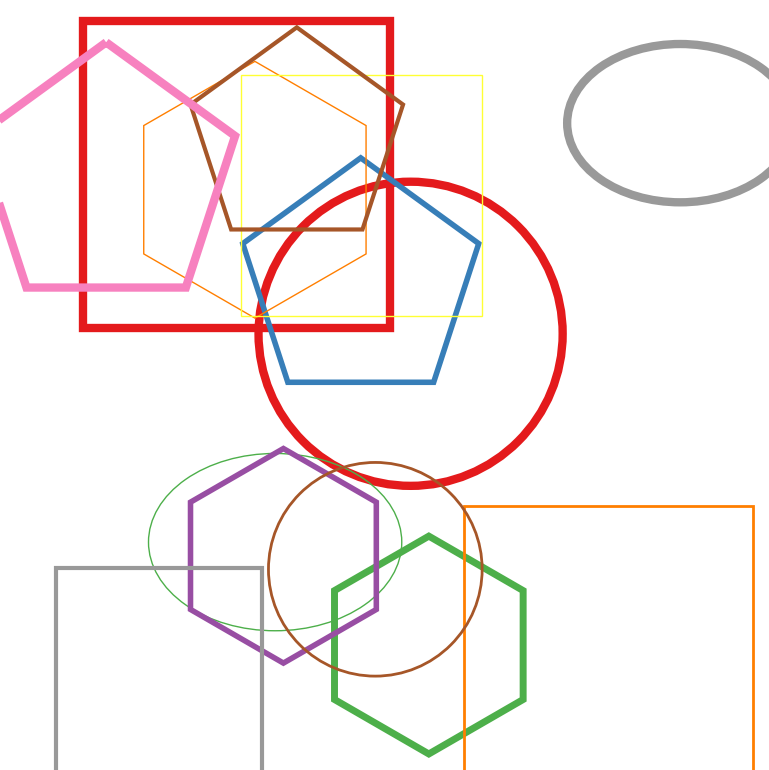[{"shape": "circle", "thickness": 3, "radius": 0.99, "center": [0.533, 0.567]}, {"shape": "square", "thickness": 3, "radius": 1.0, "center": [0.307, 0.774]}, {"shape": "pentagon", "thickness": 2, "radius": 0.81, "center": [0.468, 0.634]}, {"shape": "hexagon", "thickness": 2.5, "radius": 0.71, "center": [0.557, 0.162]}, {"shape": "oval", "thickness": 0.5, "radius": 0.82, "center": [0.357, 0.296]}, {"shape": "hexagon", "thickness": 2, "radius": 0.7, "center": [0.368, 0.278]}, {"shape": "square", "thickness": 1, "radius": 0.94, "center": [0.791, 0.155]}, {"shape": "hexagon", "thickness": 0.5, "radius": 0.83, "center": [0.331, 0.754]}, {"shape": "square", "thickness": 0.5, "radius": 0.78, "center": [0.469, 0.746]}, {"shape": "circle", "thickness": 1, "radius": 0.69, "center": [0.487, 0.261]}, {"shape": "pentagon", "thickness": 1.5, "radius": 0.73, "center": [0.385, 0.819]}, {"shape": "pentagon", "thickness": 3, "radius": 0.88, "center": [0.138, 0.769]}, {"shape": "square", "thickness": 1.5, "radius": 0.67, "center": [0.207, 0.128]}, {"shape": "oval", "thickness": 3, "radius": 0.73, "center": [0.883, 0.84]}]